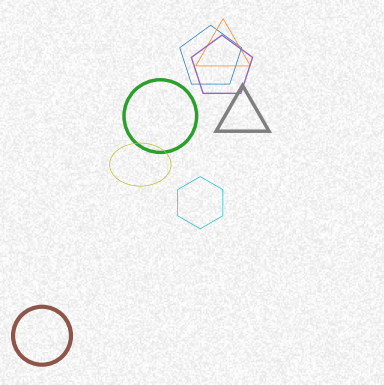[{"shape": "pentagon", "thickness": 0.5, "radius": 0.42, "center": [0.547, 0.85]}, {"shape": "triangle", "thickness": 0.5, "radius": 0.41, "center": [0.579, 0.87]}, {"shape": "circle", "thickness": 2.5, "radius": 0.47, "center": [0.416, 0.698]}, {"shape": "pentagon", "thickness": 1, "radius": 0.42, "center": [0.577, 0.825]}, {"shape": "circle", "thickness": 3, "radius": 0.38, "center": [0.109, 0.128]}, {"shape": "triangle", "thickness": 2.5, "radius": 0.4, "center": [0.63, 0.699]}, {"shape": "oval", "thickness": 0.5, "radius": 0.4, "center": [0.364, 0.573]}, {"shape": "hexagon", "thickness": 0.5, "radius": 0.34, "center": [0.52, 0.474]}]